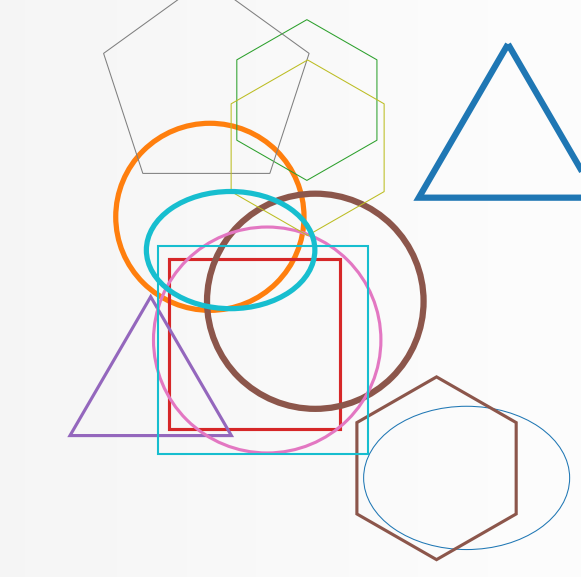[{"shape": "triangle", "thickness": 3, "radius": 0.89, "center": [0.874, 0.745]}, {"shape": "oval", "thickness": 0.5, "radius": 0.89, "center": [0.803, 0.172]}, {"shape": "circle", "thickness": 2.5, "radius": 0.81, "center": [0.361, 0.624]}, {"shape": "hexagon", "thickness": 0.5, "radius": 0.7, "center": [0.528, 0.826]}, {"shape": "square", "thickness": 1.5, "radius": 0.73, "center": [0.437, 0.403]}, {"shape": "triangle", "thickness": 1.5, "radius": 0.8, "center": [0.259, 0.325]}, {"shape": "hexagon", "thickness": 1.5, "radius": 0.79, "center": [0.751, 0.188]}, {"shape": "circle", "thickness": 3, "radius": 0.93, "center": [0.542, 0.477]}, {"shape": "circle", "thickness": 1.5, "radius": 0.98, "center": [0.46, 0.41]}, {"shape": "pentagon", "thickness": 0.5, "radius": 0.93, "center": [0.355, 0.849]}, {"shape": "hexagon", "thickness": 0.5, "radius": 0.76, "center": [0.529, 0.743]}, {"shape": "oval", "thickness": 2.5, "radius": 0.72, "center": [0.397, 0.566]}, {"shape": "square", "thickness": 1, "radius": 0.9, "center": [0.452, 0.393]}]